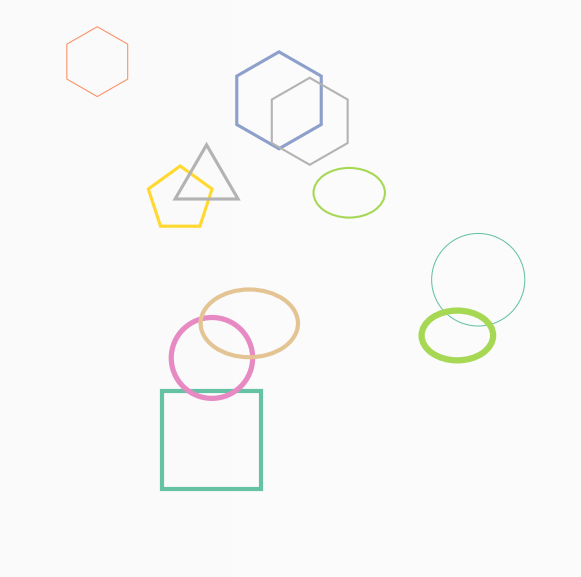[{"shape": "circle", "thickness": 0.5, "radius": 0.4, "center": [0.823, 0.515]}, {"shape": "square", "thickness": 2, "radius": 0.43, "center": [0.364, 0.237]}, {"shape": "hexagon", "thickness": 0.5, "radius": 0.3, "center": [0.167, 0.892]}, {"shape": "hexagon", "thickness": 1.5, "radius": 0.42, "center": [0.48, 0.825]}, {"shape": "circle", "thickness": 2.5, "radius": 0.35, "center": [0.365, 0.379]}, {"shape": "oval", "thickness": 3, "radius": 0.31, "center": [0.787, 0.418]}, {"shape": "oval", "thickness": 1, "radius": 0.31, "center": [0.601, 0.665]}, {"shape": "pentagon", "thickness": 1.5, "radius": 0.29, "center": [0.31, 0.654]}, {"shape": "oval", "thickness": 2, "radius": 0.42, "center": [0.429, 0.439]}, {"shape": "triangle", "thickness": 1.5, "radius": 0.31, "center": [0.355, 0.686]}, {"shape": "hexagon", "thickness": 1, "radius": 0.38, "center": [0.533, 0.789]}]